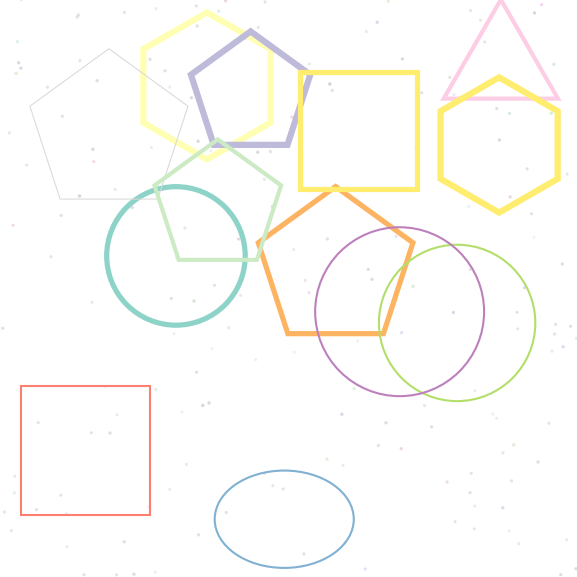[{"shape": "circle", "thickness": 2.5, "radius": 0.6, "center": [0.305, 0.556]}, {"shape": "hexagon", "thickness": 3, "radius": 0.64, "center": [0.358, 0.85]}, {"shape": "pentagon", "thickness": 3, "radius": 0.54, "center": [0.434, 0.836]}, {"shape": "square", "thickness": 1, "radius": 0.56, "center": [0.148, 0.22]}, {"shape": "oval", "thickness": 1, "radius": 0.6, "center": [0.492, 0.1]}, {"shape": "pentagon", "thickness": 2.5, "radius": 0.7, "center": [0.581, 0.535]}, {"shape": "circle", "thickness": 1, "radius": 0.68, "center": [0.792, 0.44]}, {"shape": "triangle", "thickness": 2, "radius": 0.57, "center": [0.867, 0.885]}, {"shape": "pentagon", "thickness": 0.5, "radius": 0.72, "center": [0.189, 0.771]}, {"shape": "circle", "thickness": 1, "radius": 0.73, "center": [0.692, 0.459]}, {"shape": "pentagon", "thickness": 2, "radius": 0.58, "center": [0.377, 0.642]}, {"shape": "square", "thickness": 2.5, "radius": 0.51, "center": [0.621, 0.773]}, {"shape": "hexagon", "thickness": 3, "radius": 0.59, "center": [0.864, 0.748]}]